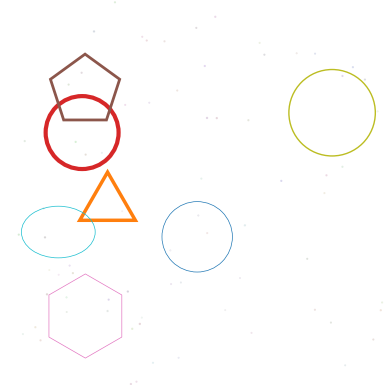[{"shape": "circle", "thickness": 0.5, "radius": 0.46, "center": [0.512, 0.385]}, {"shape": "triangle", "thickness": 2.5, "radius": 0.42, "center": [0.279, 0.469]}, {"shape": "circle", "thickness": 3, "radius": 0.47, "center": [0.213, 0.656]}, {"shape": "pentagon", "thickness": 2, "radius": 0.47, "center": [0.221, 0.765]}, {"shape": "hexagon", "thickness": 0.5, "radius": 0.55, "center": [0.222, 0.179]}, {"shape": "circle", "thickness": 1, "radius": 0.56, "center": [0.863, 0.707]}, {"shape": "oval", "thickness": 0.5, "radius": 0.48, "center": [0.151, 0.397]}]